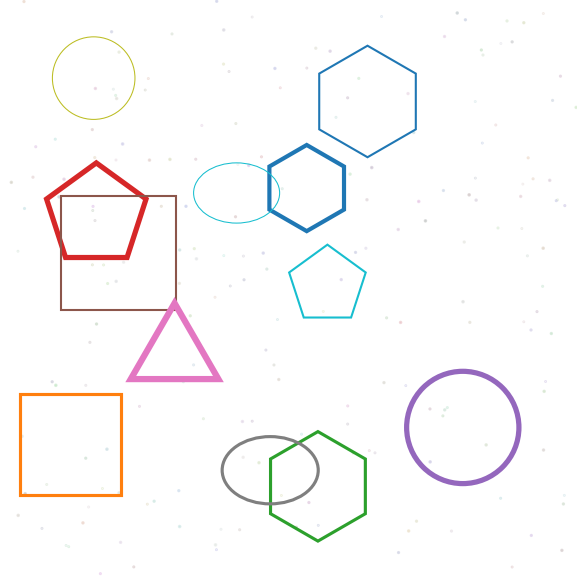[{"shape": "hexagon", "thickness": 2, "radius": 0.37, "center": [0.531, 0.673]}, {"shape": "hexagon", "thickness": 1, "radius": 0.48, "center": [0.636, 0.823]}, {"shape": "square", "thickness": 1.5, "radius": 0.44, "center": [0.122, 0.229]}, {"shape": "hexagon", "thickness": 1.5, "radius": 0.47, "center": [0.551, 0.157]}, {"shape": "pentagon", "thickness": 2.5, "radius": 0.45, "center": [0.167, 0.627]}, {"shape": "circle", "thickness": 2.5, "radius": 0.49, "center": [0.801, 0.259]}, {"shape": "square", "thickness": 1, "radius": 0.5, "center": [0.205, 0.561]}, {"shape": "triangle", "thickness": 3, "radius": 0.44, "center": [0.302, 0.387]}, {"shape": "oval", "thickness": 1.5, "radius": 0.42, "center": [0.468, 0.185]}, {"shape": "circle", "thickness": 0.5, "radius": 0.36, "center": [0.162, 0.864]}, {"shape": "oval", "thickness": 0.5, "radius": 0.37, "center": [0.41, 0.665]}, {"shape": "pentagon", "thickness": 1, "radius": 0.35, "center": [0.567, 0.506]}]